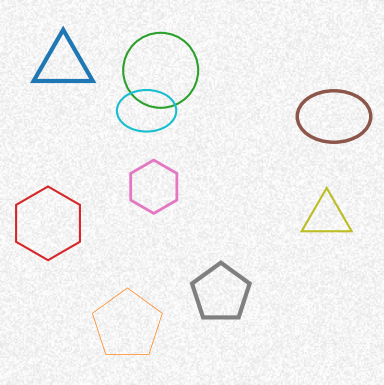[{"shape": "triangle", "thickness": 3, "radius": 0.44, "center": [0.164, 0.834]}, {"shape": "pentagon", "thickness": 0.5, "radius": 0.48, "center": [0.331, 0.157]}, {"shape": "circle", "thickness": 1.5, "radius": 0.49, "center": [0.417, 0.817]}, {"shape": "hexagon", "thickness": 1.5, "radius": 0.48, "center": [0.125, 0.42]}, {"shape": "oval", "thickness": 2.5, "radius": 0.48, "center": [0.867, 0.697]}, {"shape": "hexagon", "thickness": 2, "radius": 0.35, "center": [0.399, 0.515]}, {"shape": "pentagon", "thickness": 3, "radius": 0.39, "center": [0.574, 0.239]}, {"shape": "triangle", "thickness": 1.5, "radius": 0.37, "center": [0.848, 0.437]}, {"shape": "oval", "thickness": 1.5, "radius": 0.39, "center": [0.381, 0.712]}]